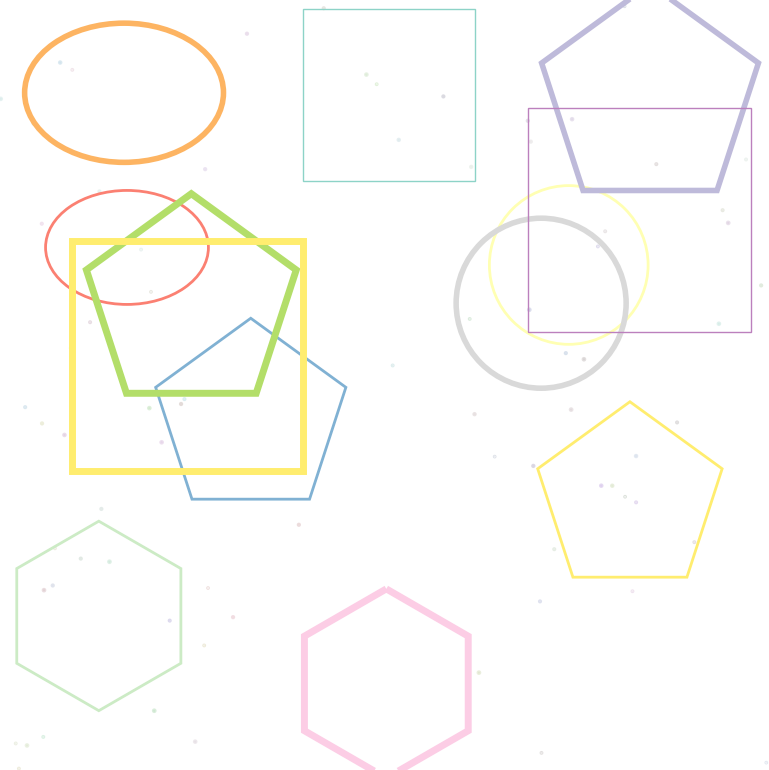[{"shape": "square", "thickness": 0.5, "radius": 0.56, "center": [0.505, 0.876]}, {"shape": "circle", "thickness": 1, "radius": 0.52, "center": [0.739, 0.656]}, {"shape": "pentagon", "thickness": 2, "radius": 0.74, "center": [0.844, 0.872]}, {"shape": "oval", "thickness": 1, "radius": 0.53, "center": [0.165, 0.679]}, {"shape": "pentagon", "thickness": 1, "radius": 0.65, "center": [0.326, 0.457]}, {"shape": "oval", "thickness": 2, "radius": 0.65, "center": [0.161, 0.88]}, {"shape": "pentagon", "thickness": 2.5, "radius": 0.72, "center": [0.248, 0.605]}, {"shape": "hexagon", "thickness": 2.5, "radius": 0.61, "center": [0.502, 0.112]}, {"shape": "circle", "thickness": 2, "radius": 0.55, "center": [0.703, 0.606]}, {"shape": "square", "thickness": 0.5, "radius": 0.72, "center": [0.83, 0.714]}, {"shape": "hexagon", "thickness": 1, "radius": 0.62, "center": [0.128, 0.2]}, {"shape": "pentagon", "thickness": 1, "radius": 0.63, "center": [0.818, 0.352]}, {"shape": "square", "thickness": 2.5, "radius": 0.75, "center": [0.244, 0.538]}]